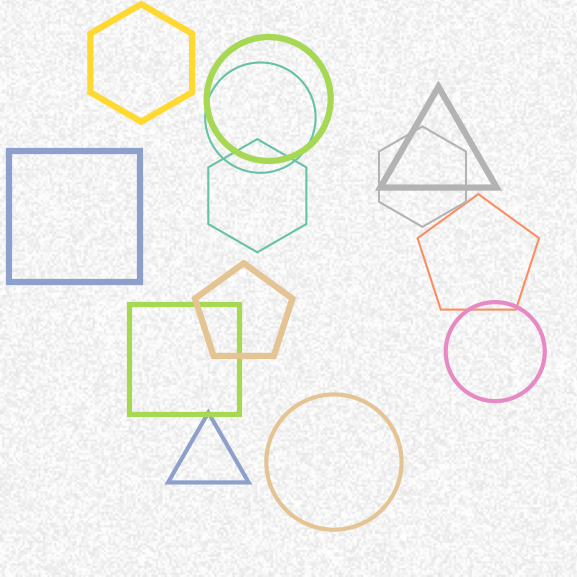[{"shape": "hexagon", "thickness": 1, "radius": 0.49, "center": [0.446, 0.66]}, {"shape": "circle", "thickness": 1, "radius": 0.48, "center": [0.451, 0.795]}, {"shape": "pentagon", "thickness": 1, "radius": 0.55, "center": [0.828, 0.552]}, {"shape": "square", "thickness": 3, "radius": 0.57, "center": [0.13, 0.625]}, {"shape": "triangle", "thickness": 2, "radius": 0.4, "center": [0.361, 0.204]}, {"shape": "circle", "thickness": 2, "radius": 0.43, "center": [0.858, 0.39]}, {"shape": "circle", "thickness": 3, "radius": 0.54, "center": [0.465, 0.828]}, {"shape": "square", "thickness": 2.5, "radius": 0.47, "center": [0.319, 0.378]}, {"shape": "hexagon", "thickness": 3, "radius": 0.51, "center": [0.245, 0.89]}, {"shape": "circle", "thickness": 2, "radius": 0.59, "center": [0.578, 0.199]}, {"shape": "pentagon", "thickness": 3, "radius": 0.44, "center": [0.422, 0.455]}, {"shape": "triangle", "thickness": 3, "radius": 0.58, "center": [0.759, 0.733]}, {"shape": "hexagon", "thickness": 1, "radius": 0.43, "center": [0.732, 0.693]}]